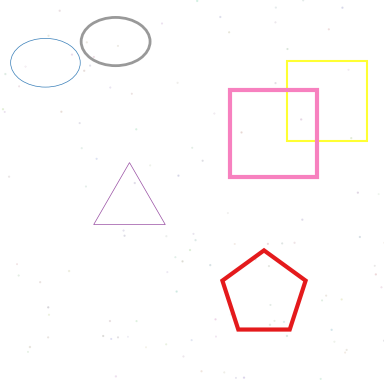[{"shape": "pentagon", "thickness": 3, "radius": 0.57, "center": [0.686, 0.236]}, {"shape": "oval", "thickness": 0.5, "radius": 0.45, "center": [0.118, 0.837]}, {"shape": "triangle", "thickness": 0.5, "radius": 0.54, "center": [0.336, 0.47]}, {"shape": "square", "thickness": 1.5, "radius": 0.52, "center": [0.849, 0.738]}, {"shape": "square", "thickness": 3, "radius": 0.56, "center": [0.711, 0.652]}, {"shape": "oval", "thickness": 2, "radius": 0.45, "center": [0.3, 0.892]}]